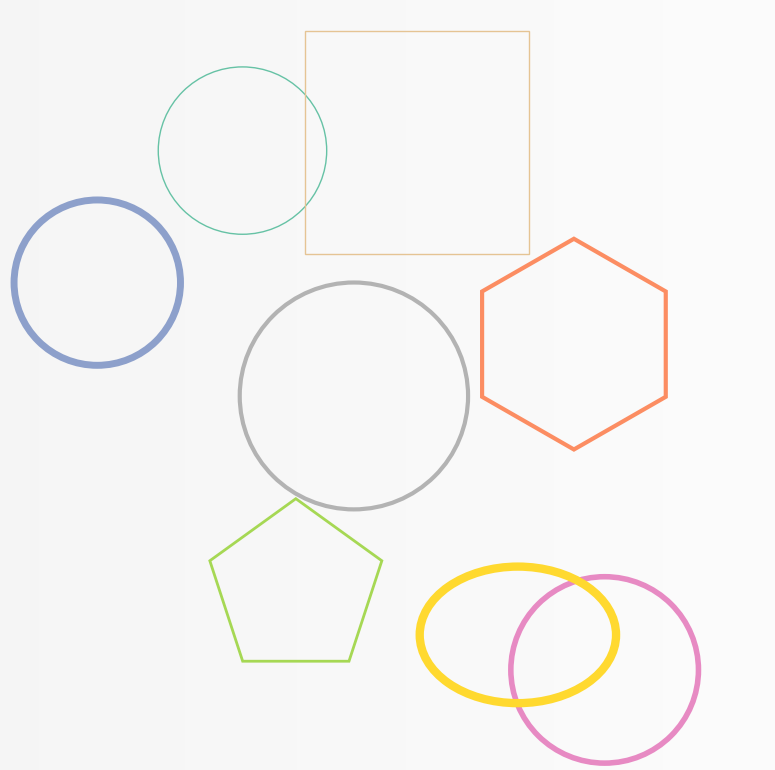[{"shape": "circle", "thickness": 0.5, "radius": 0.54, "center": [0.313, 0.804]}, {"shape": "hexagon", "thickness": 1.5, "radius": 0.68, "center": [0.741, 0.553]}, {"shape": "circle", "thickness": 2.5, "radius": 0.54, "center": [0.126, 0.633]}, {"shape": "circle", "thickness": 2, "radius": 0.61, "center": [0.78, 0.13]}, {"shape": "pentagon", "thickness": 1, "radius": 0.58, "center": [0.382, 0.236]}, {"shape": "oval", "thickness": 3, "radius": 0.63, "center": [0.668, 0.175]}, {"shape": "square", "thickness": 0.5, "radius": 0.72, "center": [0.538, 0.815]}, {"shape": "circle", "thickness": 1.5, "radius": 0.74, "center": [0.457, 0.486]}]